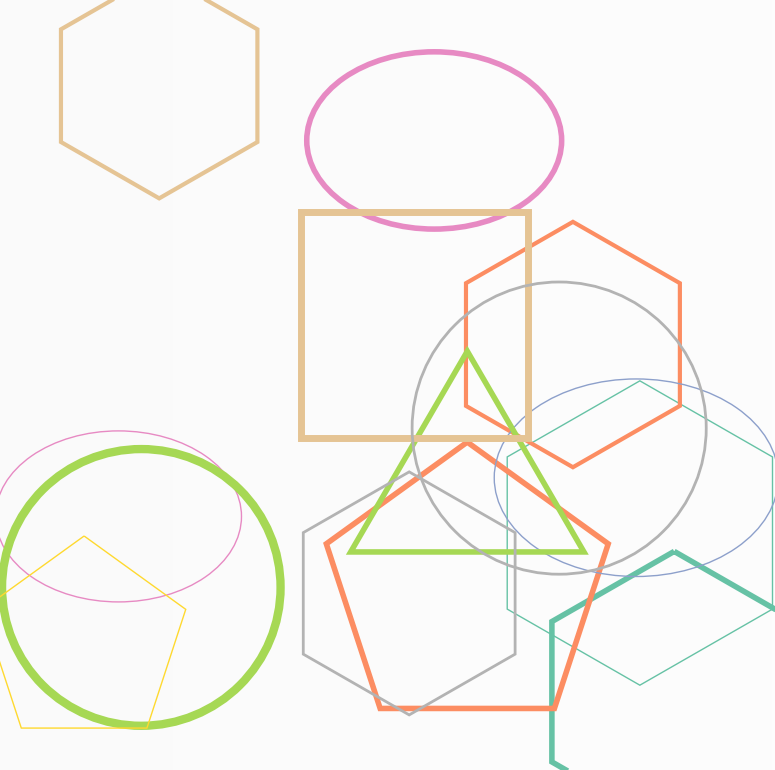[{"shape": "hexagon", "thickness": 0.5, "radius": 0.99, "center": [0.826, 0.308]}, {"shape": "hexagon", "thickness": 2, "radius": 0.91, "center": [0.87, 0.102]}, {"shape": "pentagon", "thickness": 2, "radius": 0.96, "center": [0.603, 0.235]}, {"shape": "hexagon", "thickness": 1.5, "radius": 0.8, "center": [0.739, 0.553]}, {"shape": "oval", "thickness": 0.5, "radius": 0.92, "center": [0.821, 0.38]}, {"shape": "oval", "thickness": 0.5, "radius": 0.79, "center": [0.153, 0.329]}, {"shape": "oval", "thickness": 2, "radius": 0.82, "center": [0.56, 0.818]}, {"shape": "circle", "thickness": 3, "radius": 0.9, "center": [0.182, 0.237]}, {"shape": "triangle", "thickness": 2, "radius": 0.87, "center": [0.603, 0.37]}, {"shape": "pentagon", "thickness": 0.5, "radius": 0.69, "center": [0.109, 0.166]}, {"shape": "hexagon", "thickness": 1.5, "radius": 0.73, "center": [0.205, 0.889]}, {"shape": "square", "thickness": 2.5, "radius": 0.73, "center": [0.534, 0.578]}, {"shape": "hexagon", "thickness": 1, "radius": 0.79, "center": [0.528, 0.229]}, {"shape": "circle", "thickness": 1, "radius": 0.95, "center": [0.722, 0.444]}]